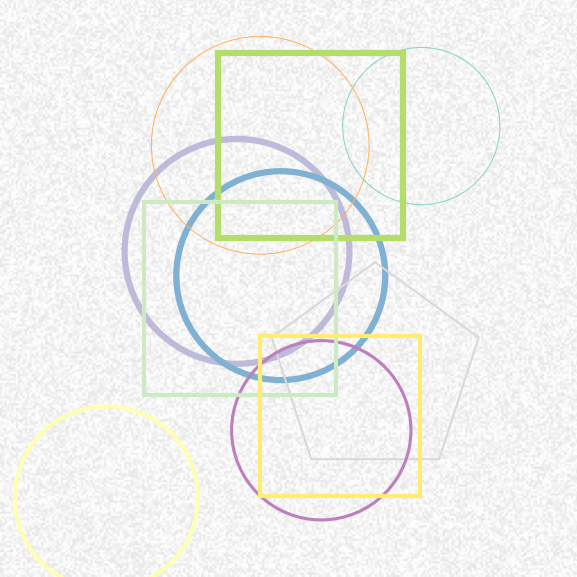[{"shape": "circle", "thickness": 0.5, "radius": 0.68, "center": [0.729, 0.781]}, {"shape": "circle", "thickness": 2, "radius": 0.79, "center": [0.184, 0.137]}, {"shape": "circle", "thickness": 3, "radius": 0.97, "center": [0.41, 0.564]}, {"shape": "circle", "thickness": 3, "radius": 0.9, "center": [0.486, 0.522]}, {"shape": "circle", "thickness": 0.5, "radius": 0.94, "center": [0.451, 0.748]}, {"shape": "square", "thickness": 3, "radius": 0.8, "center": [0.538, 0.747]}, {"shape": "pentagon", "thickness": 1, "radius": 0.94, "center": [0.65, 0.357]}, {"shape": "circle", "thickness": 1.5, "radius": 0.78, "center": [0.556, 0.254]}, {"shape": "square", "thickness": 2, "radius": 0.83, "center": [0.415, 0.482]}, {"shape": "square", "thickness": 2, "radius": 0.69, "center": [0.588, 0.278]}]